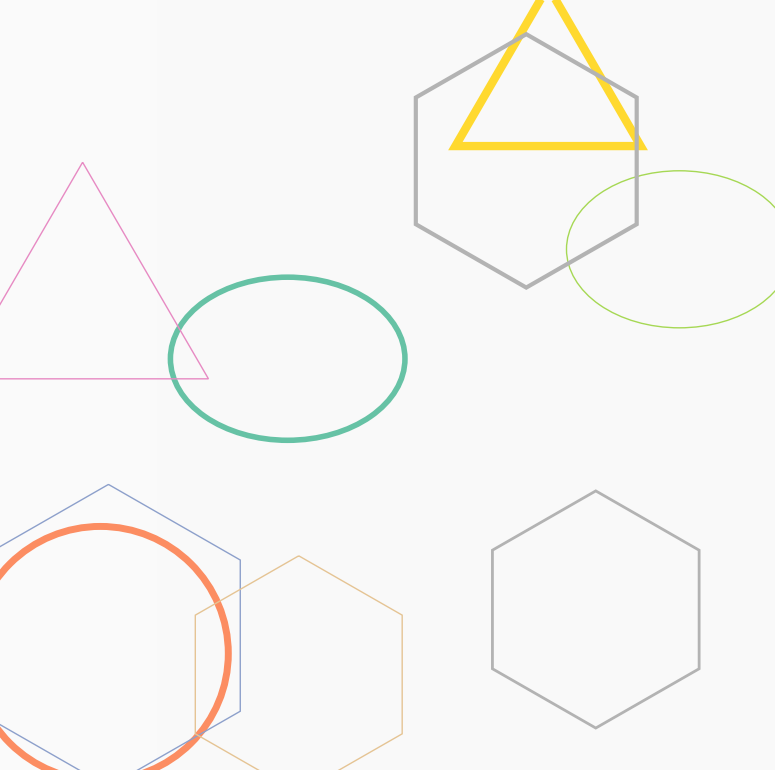[{"shape": "oval", "thickness": 2, "radius": 0.76, "center": [0.371, 0.534]}, {"shape": "circle", "thickness": 2.5, "radius": 0.82, "center": [0.13, 0.151]}, {"shape": "hexagon", "thickness": 0.5, "radius": 0.98, "center": [0.14, 0.175]}, {"shape": "triangle", "thickness": 0.5, "radius": 0.94, "center": [0.107, 0.602]}, {"shape": "oval", "thickness": 0.5, "radius": 0.73, "center": [0.877, 0.676]}, {"shape": "triangle", "thickness": 3, "radius": 0.69, "center": [0.707, 0.879]}, {"shape": "hexagon", "thickness": 0.5, "radius": 0.77, "center": [0.385, 0.124]}, {"shape": "hexagon", "thickness": 1, "radius": 0.77, "center": [0.769, 0.208]}, {"shape": "hexagon", "thickness": 1.5, "radius": 0.82, "center": [0.679, 0.791]}]